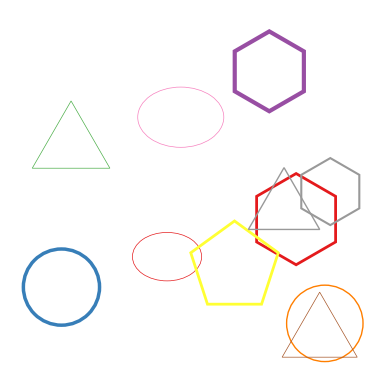[{"shape": "hexagon", "thickness": 2, "radius": 0.59, "center": [0.769, 0.431]}, {"shape": "oval", "thickness": 0.5, "radius": 0.45, "center": [0.434, 0.333]}, {"shape": "circle", "thickness": 2.5, "radius": 0.49, "center": [0.16, 0.254]}, {"shape": "triangle", "thickness": 0.5, "radius": 0.58, "center": [0.185, 0.621]}, {"shape": "hexagon", "thickness": 3, "radius": 0.52, "center": [0.699, 0.815]}, {"shape": "circle", "thickness": 1, "radius": 0.5, "center": [0.844, 0.16]}, {"shape": "pentagon", "thickness": 2, "radius": 0.6, "center": [0.609, 0.307]}, {"shape": "triangle", "thickness": 0.5, "radius": 0.56, "center": [0.83, 0.129]}, {"shape": "oval", "thickness": 0.5, "radius": 0.56, "center": [0.47, 0.696]}, {"shape": "hexagon", "thickness": 1.5, "radius": 0.44, "center": [0.858, 0.502]}, {"shape": "triangle", "thickness": 1, "radius": 0.53, "center": [0.738, 0.458]}]